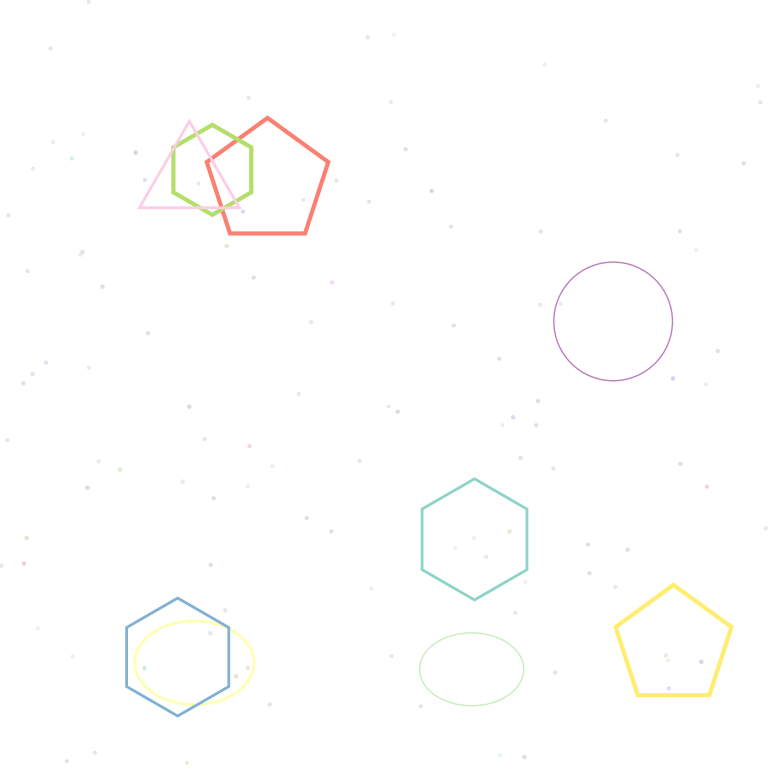[{"shape": "hexagon", "thickness": 1, "radius": 0.39, "center": [0.616, 0.3]}, {"shape": "oval", "thickness": 1, "radius": 0.39, "center": [0.252, 0.139]}, {"shape": "pentagon", "thickness": 1.5, "radius": 0.41, "center": [0.347, 0.764]}, {"shape": "hexagon", "thickness": 1, "radius": 0.38, "center": [0.231, 0.147]}, {"shape": "hexagon", "thickness": 1.5, "radius": 0.29, "center": [0.276, 0.779]}, {"shape": "triangle", "thickness": 1, "radius": 0.37, "center": [0.246, 0.768]}, {"shape": "circle", "thickness": 0.5, "radius": 0.39, "center": [0.796, 0.583]}, {"shape": "oval", "thickness": 0.5, "radius": 0.34, "center": [0.613, 0.131]}, {"shape": "pentagon", "thickness": 1.5, "radius": 0.4, "center": [0.875, 0.161]}]